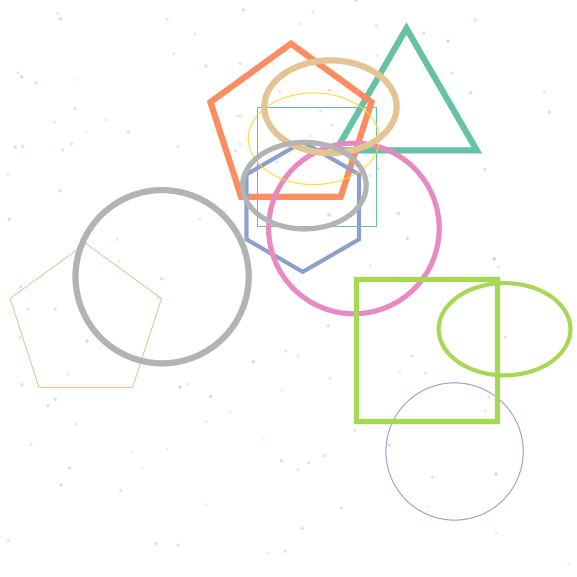[{"shape": "square", "thickness": 0.5, "radius": 0.52, "center": [0.548, 0.711]}, {"shape": "triangle", "thickness": 3, "radius": 0.7, "center": [0.704, 0.809]}, {"shape": "pentagon", "thickness": 3, "radius": 0.73, "center": [0.504, 0.777]}, {"shape": "circle", "thickness": 0.5, "radius": 0.59, "center": [0.787, 0.217]}, {"shape": "hexagon", "thickness": 2, "radius": 0.56, "center": [0.524, 0.641]}, {"shape": "circle", "thickness": 2.5, "radius": 0.74, "center": [0.613, 0.603]}, {"shape": "oval", "thickness": 2, "radius": 0.57, "center": [0.874, 0.429]}, {"shape": "square", "thickness": 2.5, "radius": 0.61, "center": [0.738, 0.393]}, {"shape": "oval", "thickness": 0.5, "radius": 0.57, "center": [0.543, 0.759]}, {"shape": "oval", "thickness": 3, "radius": 0.57, "center": [0.572, 0.814]}, {"shape": "pentagon", "thickness": 0.5, "radius": 0.69, "center": [0.149, 0.44]}, {"shape": "circle", "thickness": 3, "radius": 0.75, "center": [0.281, 0.52]}, {"shape": "oval", "thickness": 2.5, "radius": 0.54, "center": [0.527, 0.678]}]